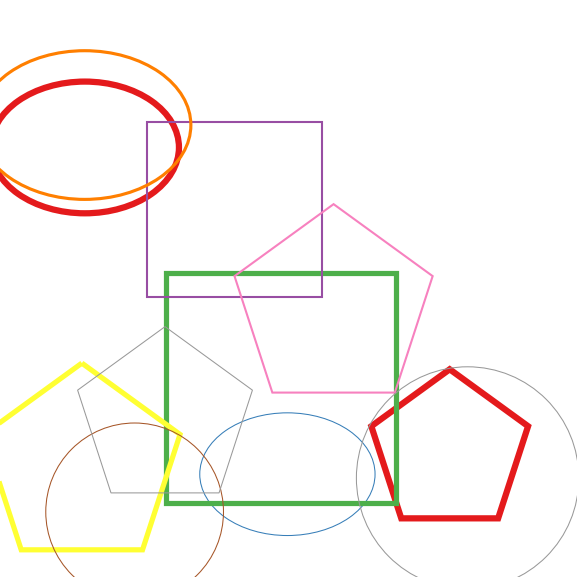[{"shape": "oval", "thickness": 3, "radius": 0.81, "center": [0.147, 0.744]}, {"shape": "pentagon", "thickness": 3, "radius": 0.71, "center": [0.779, 0.217]}, {"shape": "oval", "thickness": 0.5, "radius": 0.76, "center": [0.498, 0.178]}, {"shape": "square", "thickness": 2.5, "radius": 1.0, "center": [0.487, 0.327]}, {"shape": "square", "thickness": 1, "radius": 0.76, "center": [0.407, 0.637]}, {"shape": "oval", "thickness": 1.5, "radius": 0.92, "center": [0.147, 0.783]}, {"shape": "pentagon", "thickness": 2.5, "radius": 0.89, "center": [0.142, 0.192]}, {"shape": "circle", "thickness": 0.5, "radius": 0.77, "center": [0.233, 0.113]}, {"shape": "pentagon", "thickness": 1, "radius": 0.9, "center": [0.578, 0.465]}, {"shape": "circle", "thickness": 0.5, "radius": 0.96, "center": [0.81, 0.171]}, {"shape": "pentagon", "thickness": 0.5, "radius": 0.8, "center": [0.286, 0.274]}]